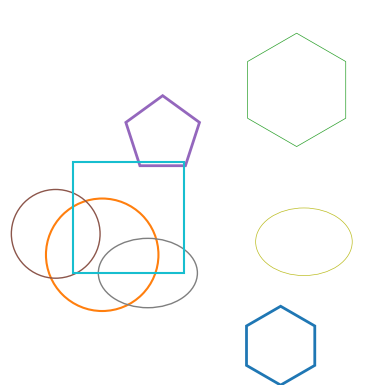[{"shape": "hexagon", "thickness": 2, "radius": 0.51, "center": [0.729, 0.102]}, {"shape": "circle", "thickness": 1.5, "radius": 0.73, "center": [0.265, 0.338]}, {"shape": "hexagon", "thickness": 0.5, "radius": 0.74, "center": [0.771, 0.767]}, {"shape": "pentagon", "thickness": 2, "radius": 0.5, "center": [0.423, 0.651]}, {"shape": "circle", "thickness": 1, "radius": 0.58, "center": [0.145, 0.393]}, {"shape": "oval", "thickness": 1, "radius": 0.64, "center": [0.384, 0.291]}, {"shape": "oval", "thickness": 0.5, "radius": 0.63, "center": [0.789, 0.372]}, {"shape": "square", "thickness": 1.5, "radius": 0.72, "center": [0.334, 0.435]}]